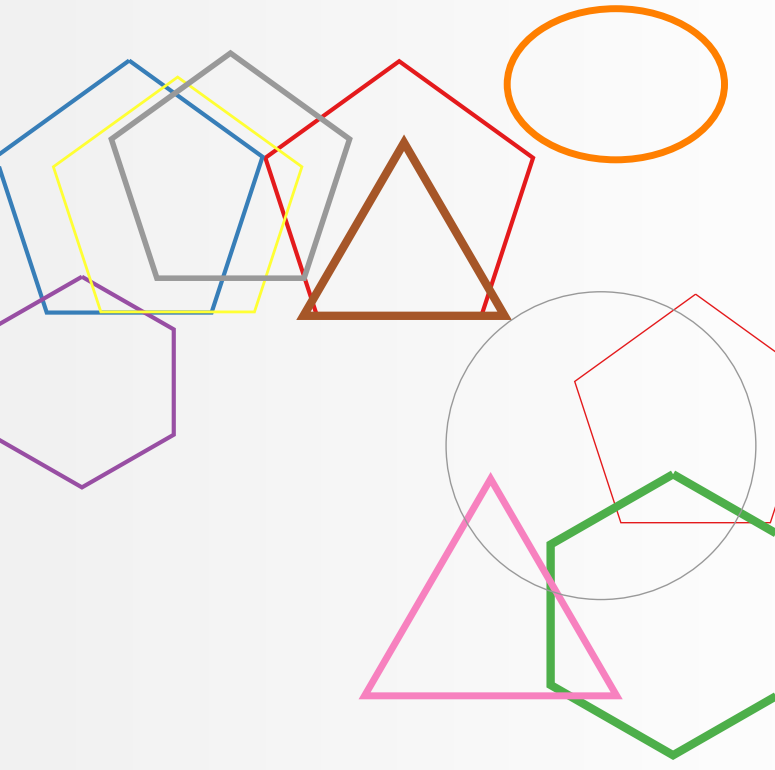[{"shape": "pentagon", "thickness": 1.5, "radius": 0.91, "center": [0.515, 0.739]}, {"shape": "pentagon", "thickness": 0.5, "radius": 0.82, "center": [0.898, 0.454]}, {"shape": "pentagon", "thickness": 1.5, "radius": 0.9, "center": [0.167, 0.74]}, {"shape": "hexagon", "thickness": 3, "radius": 0.91, "center": [0.868, 0.202]}, {"shape": "hexagon", "thickness": 1.5, "radius": 0.68, "center": [0.106, 0.504]}, {"shape": "oval", "thickness": 2.5, "radius": 0.7, "center": [0.795, 0.891]}, {"shape": "pentagon", "thickness": 1, "radius": 0.84, "center": [0.229, 0.731]}, {"shape": "triangle", "thickness": 3, "radius": 0.75, "center": [0.521, 0.665]}, {"shape": "triangle", "thickness": 2.5, "radius": 0.94, "center": [0.633, 0.19]}, {"shape": "pentagon", "thickness": 2, "radius": 0.81, "center": [0.297, 0.769]}, {"shape": "circle", "thickness": 0.5, "radius": 1.0, "center": [0.775, 0.421]}]